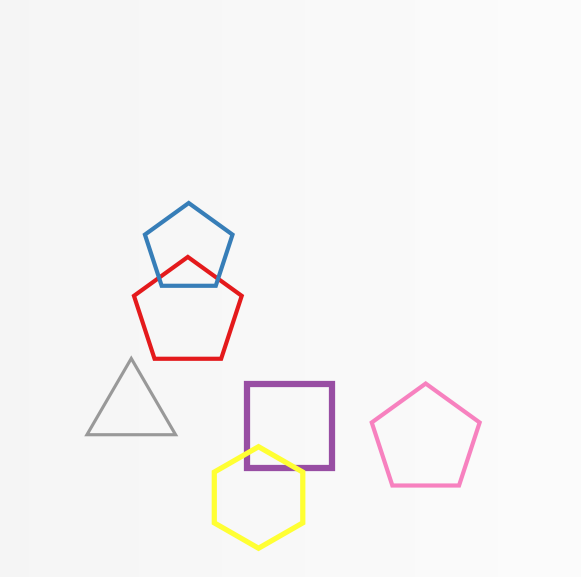[{"shape": "pentagon", "thickness": 2, "radius": 0.49, "center": [0.323, 0.457]}, {"shape": "pentagon", "thickness": 2, "radius": 0.4, "center": [0.325, 0.568]}, {"shape": "square", "thickness": 3, "radius": 0.37, "center": [0.499, 0.262]}, {"shape": "hexagon", "thickness": 2.5, "radius": 0.44, "center": [0.445, 0.138]}, {"shape": "pentagon", "thickness": 2, "radius": 0.49, "center": [0.732, 0.237]}, {"shape": "triangle", "thickness": 1.5, "radius": 0.44, "center": [0.226, 0.29]}]